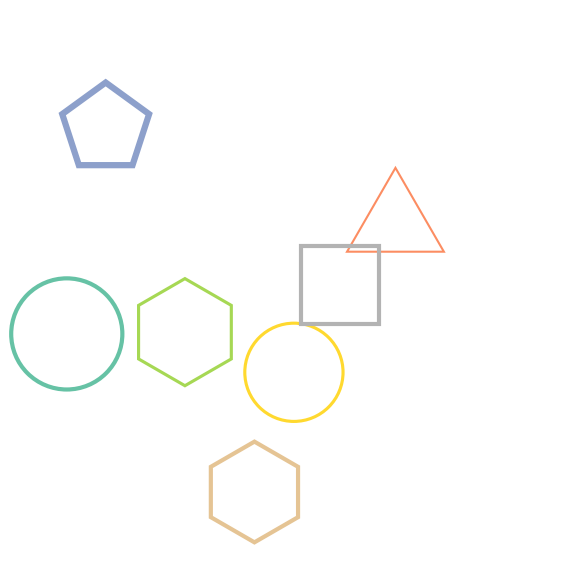[{"shape": "circle", "thickness": 2, "radius": 0.48, "center": [0.116, 0.421]}, {"shape": "triangle", "thickness": 1, "radius": 0.48, "center": [0.685, 0.612]}, {"shape": "pentagon", "thickness": 3, "radius": 0.4, "center": [0.183, 0.777]}, {"shape": "hexagon", "thickness": 1.5, "radius": 0.46, "center": [0.32, 0.424]}, {"shape": "circle", "thickness": 1.5, "radius": 0.43, "center": [0.509, 0.354]}, {"shape": "hexagon", "thickness": 2, "radius": 0.44, "center": [0.441, 0.147]}, {"shape": "square", "thickness": 2, "radius": 0.34, "center": [0.589, 0.505]}]